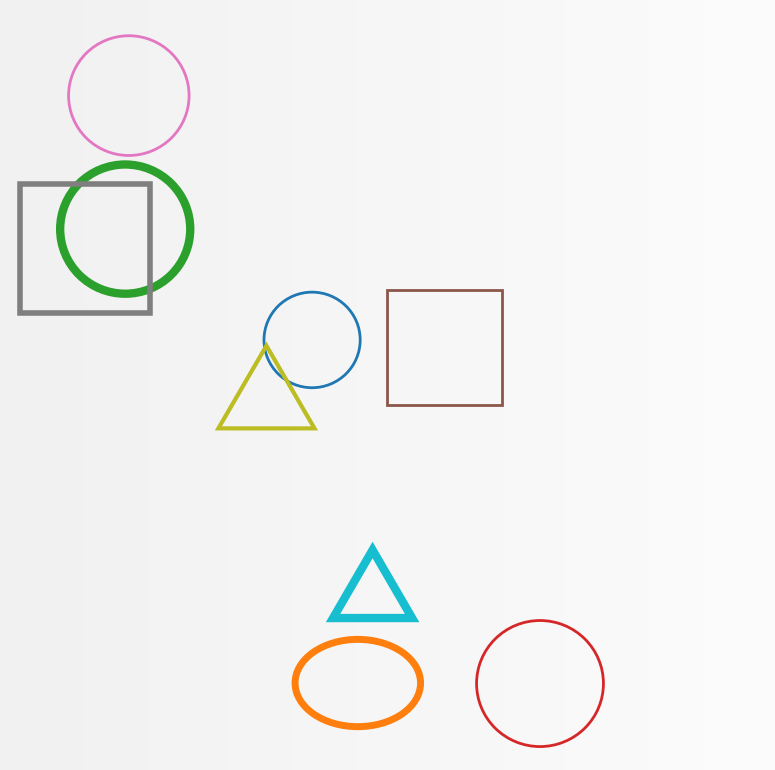[{"shape": "circle", "thickness": 1, "radius": 0.31, "center": [0.403, 0.559]}, {"shape": "oval", "thickness": 2.5, "radius": 0.4, "center": [0.462, 0.113]}, {"shape": "circle", "thickness": 3, "radius": 0.42, "center": [0.162, 0.702]}, {"shape": "circle", "thickness": 1, "radius": 0.41, "center": [0.697, 0.112]}, {"shape": "square", "thickness": 1, "radius": 0.37, "center": [0.574, 0.548]}, {"shape": "circle", "thickness": 1, "radius": 0.39, "center": [0.166, 0.876]}, {"shape": "square", "thickness": 2, "radius": 0.42, "center": [0.11, 0.678]}, {"shape": "triangle", "thickness": 1.5, "radius": 0.36, "center": [0.344, 0.479]}, {"shape": "triangle", "thickness": 3, "radius": 0.29, "center": [0.481, 0.227]}]